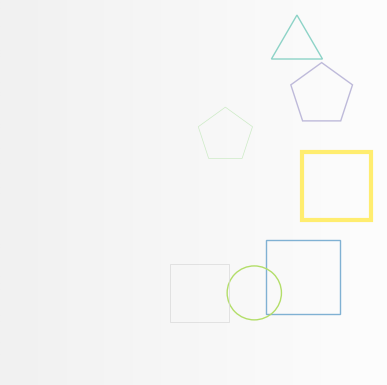[{"shape": "triangle", "thickness": 1, "radius": 0.38, "center": [0.766, 0.885]}, {"shape": "pentagon", "thickness": 1, "radius": 0.42, "center": [0.83, 0.754]}, {"shape": "square", "thickness": 1, "radius": 0.48, "center": [0.782, 0.28]}, {"shape": "circle", "thickness": 1, "radius": 0.35, "center": [0.656, 0.239]}, {"shape": "square", "thickness": 0.5, "radius": 0.38, "center": [0.514, 0.239]}, {"shape": "pentagon", "thickness": 0.5, "radius": 0.37, "center": [0.582, 0.648]}, {"shape": "square", "thickness": 3, "radius": 0.44, "center": [0.869, 0.518]}]